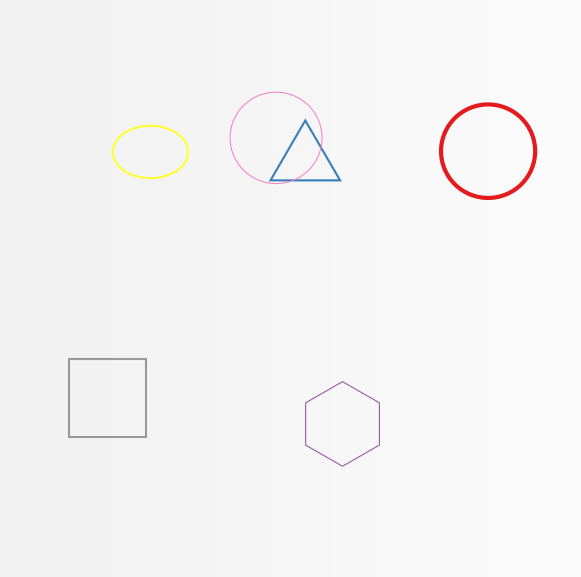[{"shape": "circle", "thickness": 2, "radius": 0.4, "center": [0.84, 0.737]}, {"shape": "triangle", "thickness": 1, "radius": 0.35, "center": [0.525, 0.721]}, {"shape": "hexagon", "thickness": 0.5, "radius": 0.37, "center": [0.589, 0.265]}, {"shape": "oval", "thickness": 1, "radius": 0.32, "center": [0.259, 0.736]}, {"shape": "circle", "thickness": 0.5, "radius": 0.4, "center": [0.475, 0.76]}, {"shape": "square", "thickness": 1, "radius": 0.33, "center": [0.185, 0.31]}]